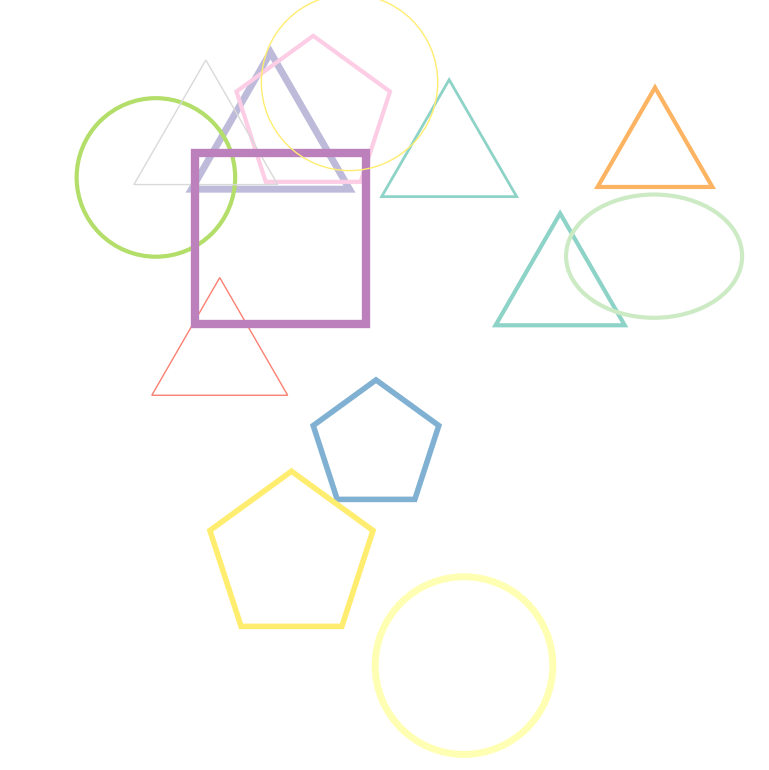[{"shape": "triangle", "thickness": 1, "radius": 0.51, "center": [0.583, 0.795]}, {"shape": "triangle", "thickness": 1.5, "radius": 0.48, "center": [0.727, 0.626]}, {"shape": "circle", "thickness": 2.5, "radius": 0.58, "center": [0.603, 0.136]}, {"shape": "triangle", "thickness": 2.5, "radius": 0.59, "center": [0.351, 0.814]}, {"shape": "triangle", "thickness": 0.5, "radius": 0.51, "center": [0.285, 0.538]}, {"shape": "pentagon", "thickness": 2, "radius": 0.43, "center": [0.488, 0.421]}, {"shape": "triangle", "thickness": 1.5, "radius": 0.43, "center": [0.851, 0.8]}, {"shape": "circle", "thickness": 1.5, "radius": 0.51, "center": [0.202, 0.77]}, {"shape": "pentagon", "thickness": 1.5, "radius": 0.52, "center": [0.407, 0.849]}, {"shape": "triangle", "thickness": 0.5, "radius": 0.54, "center": [0.267, 0.814]}, {"shape": "square", "thickness": 3, "radius": 0.55, "center": [0.364, 0.69]}, {"shape": "oval", "thickness": 1.5, "radius": 0.57, "center": [0.849, 0.667]}, {"shape": "pentagon", "thickness": 2, "radius": 0.56, "center": [0.379, 0.277]}, {"shape": "circle", "thickness": 0.5, "radius": 0.57, "center": [0.454, 0.893]}]